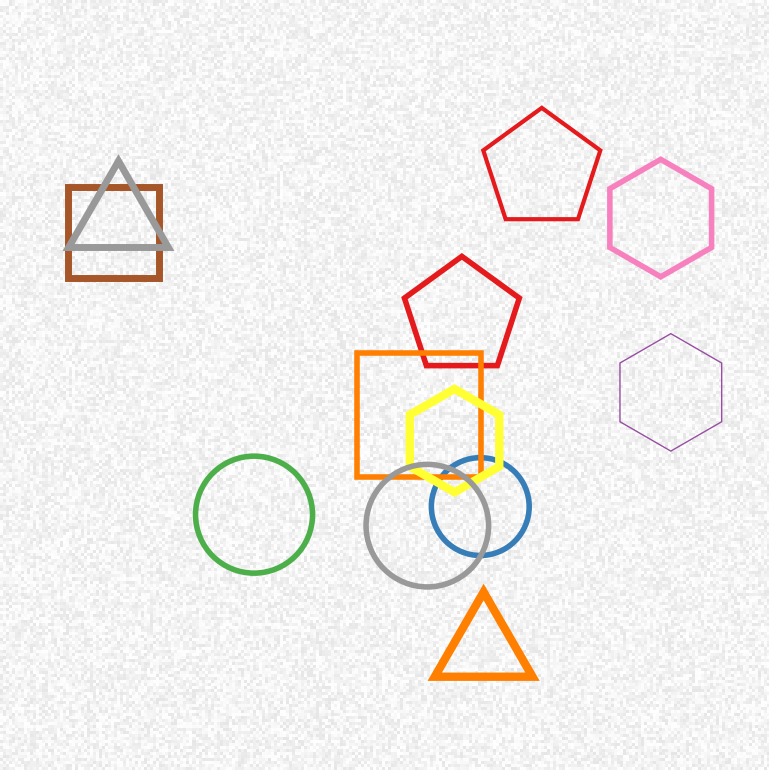[{"shape": "pentagon", "thickness": 1.5, "radius": 0.4, "center": [0.704, 0.78]}, {"shape": "pentagon", "thickness": 2, "radius": 0.39, "center": [0.6, 0.589]}, {"shape": "circle", "thickness": 2, "radius": 0.32, "center": [0.624, 0.342]}, {"shape": "circle", "thickness": 2, "radius": 0.38, "center": [0.33, 0.332]}, {"shape": "hexagon", "thickness": 0.5, "radius": 0.38, "center": [0.871, 0.49]}, {"shape": "triangle", "thickness": 3, "radius": 0.37, "center": [0.628, 0.158]}, {"shape": "square", "thickness": 2, "radius": 0.4, "center": [0.544, 0.461]}, {"shape": "hexagon", "thickness": 3, "radius": 0.34, "center": [0.59, 0.428]}, {"shape": "square", "thickness": 2.5, "radius": 0.29, "center": [0.148, 0.698]}, {"shape": "hexagon", "thickness": 2, "radius": 0.38, "center": [0.858, 0.717]}, {"shape": "circle", "thickness": 2, "radius": 0.4, "center": [0.555, 0.317]}, {"shape": "triangle", "thickness": 2.5, "radius": 0.37, "center": [0.154, 0.716]}]